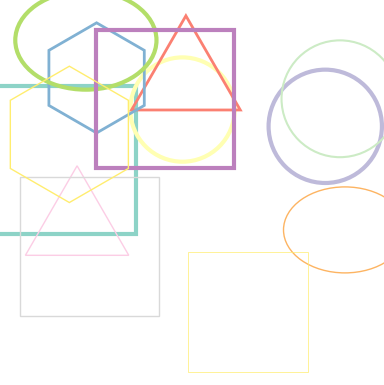[{"shape": "square", "thickness": 3, "radius": 0.96, "center": [0.161, 0.584]}, {"shape": "circle", "thickness": 3, "radius": 0.68, "center": [0.474, 0.715]}, {"shape": "circle", "thickness": 3, "radius": 0.74, "center": [0.845, 0.672]}, {"shape": "triangle", "thickness": 2, "radius": 0.82, "center": [0.483, 0.796]}, {"shape": "hexagon", "thickness": 2, "radius": 0.72, "center": [0.251, 0.798]}, {"shape": "oval", "thickness": 1, "radius": 0.8, "center": [0.896, 0.403]}, {"shape": "oval", "thickness": 3, "radius": 0.92, "center": [0.223, 0.895]}, {"shape": "triangle", "thickness": 1, "radius": 0.77, "center": [0.2, 0.414]}, {"shape": "square", "thickness": 1, "radius": 0.9, "center": [0.234, 0.36]}, {"shape": "square", "thickness": 3, "radius": 0.9, "center": [0.429, 0.743]}, {"shape": "circle", "thickness": 1.5, "radius": 0.76, "center": [0.883, 0.743]}, {"shape": "square", "thickness": 0.5, "radius": 0.78, "center": [0.644, 0.189]}, {"shape": "hexagon", "thickness": 1, "radius": 0.89, "center": [0.18, 0.651]}]